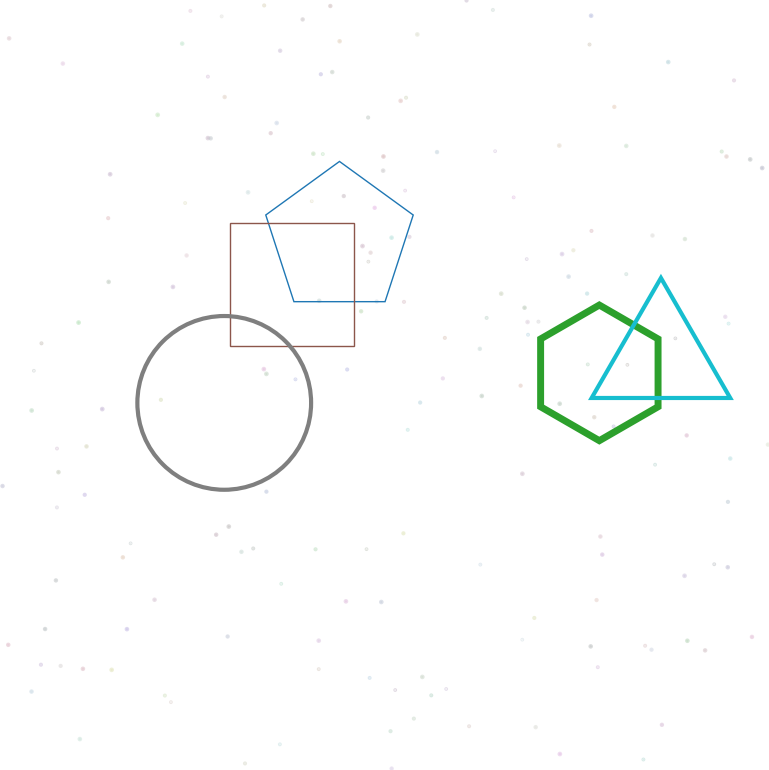[{"shape": "pentagon", "thickness": 0.5, "radius": 0.5, "center": [0.441, 0.69]}, {"shape": "hexagon", "thickness": 2.5, "radius": 0.44, "center": [0.778, 0.516]}, {"shape": "square", "thickness": 0.5, "radius": 0.4, "center": [0.379, 0.63]}, {"shape": "circle", "thickness": 1.5, "radius": 0.56, "center": [0.291, 0.477]}, {"shape": "triangle", "thickness": 1.5, "radius": 0.52, "center": [0.858, 0.535]}]